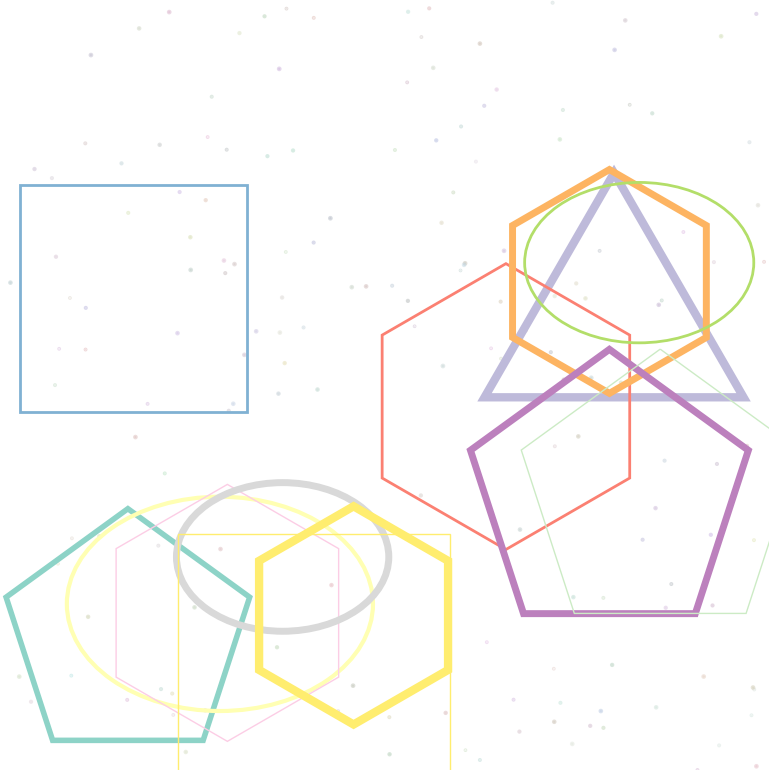[{"shape": "pentagon", "thickness": 2, "radius": 0.83, "center": [0.166, 0.173]}, {"shape": "oval", "thickness": 1.5, "radius": 0.99, "center": [0.286, 0.216]}, {"shape": "triangle", "thickness": 3, "radius": 0.97, "center": [0.797, 0.581]}, {"shape": "hexagon", "thickness": 1, "radius": 0.93, "center": [0.657, 0.472]}, {"shape": "square", "thickness": 1, "radius": 0.74, "center": [0.174, 0.612]}, {"shape": "hexagon", "thickness": 2.5, "radius": 0.73, "center": [0.791, 0.634]}, {"shape": "oval", "thickness": 1, "radius": 0.74, "center": [0.83, 0.659]}, {"shape": "hexagon", "thickness": 0.5, "radius": 0.83, "center": [0.295, 0.204]}, {"shape": "oval", "thickness": 2.5, "radius": 0.69, "center": [0.367, 0.277]}, {"shape": "pentagon", "thickness": 2.5, "radius": 0.95, "center": [0.791, 0.357]}, {"shape": "pentagon", "thickness": 0.5, "radius": 0.95, "center": [0.857, 0.357]}, {"shape": "hexagon", "thickness": 3, "radius": 0.71, "center": [0.459, 0.201]}, {"shape": "square", "thickness": 0.5, "radius": 0.88, "center": [0.407, 0.13]}]